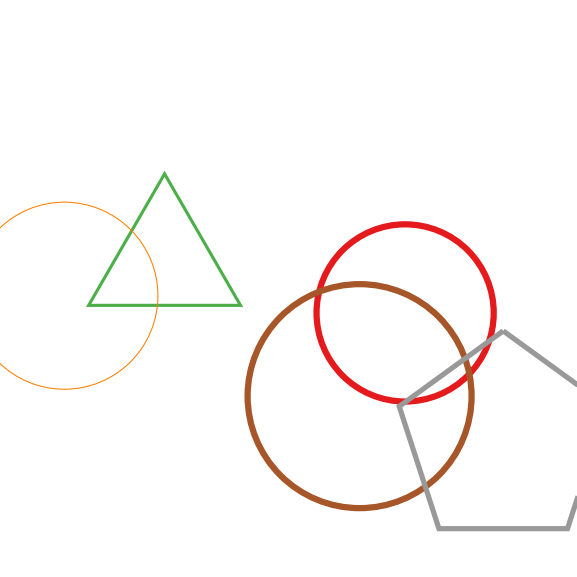[{"shape": "circle", "thickness": 3, "radius": 0.77, "center": [0.702, 0.457]}, {"shape": "triangle", "thickness": 1.5, "radius": 0.76, "center": [0.285, 0.546]}, {"shape": "circle", "thickness": 0.5, "radius": 0.81, "center": [0.111, 0.487]}, {"shape": "circle", "thickness": 3, "radius": 0.97, "center": [0.623, 0.313]}, {"shape": "pentagon", "thickness": 2.5, "radius": 0.95, "center": [0.871, 0.237]}]